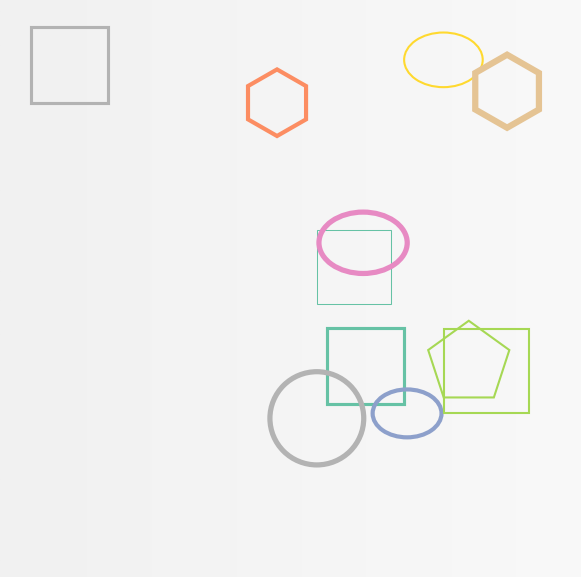[{"shape": "square", "thickness": 1.5, "radius": 0.33, "center": [0.628, 0.365]}, {"shape": "square", "thickness": 0.5, "radius": 0.32, "center": [0.609, 0.537]}, {"shape": "hexagon", "thickness": 2, "radius": 0.29, "center": [0.477, 0.821]}, {"shape": "oval", "thickness": 2, "radius": 0.3, "center": [0.7, 0.283]}, {"shape": "oval", "thickness": 2.5, "radius": 0.38, "center": [0.625, 0.579]}, {"shape": "square", "thickness": 1, "radius": 0.36, "center": [0.837, 0.357]}, {"shape": "pentagon", "thickness": 1, "radius": 0.37, "center": [0.806, 0.37]}, {"shape": "oval", "thickness": 1, "radius": 0.34, "center": [0.763, 0.896]}, {"shape": "hexagon", "thickness": 3, "radius": 0.32, "center": [0.872, 0.841]}, {"shape": "circle", "thickness": 2.5, "radius": 0.4, "center": [0.545, 0.275]}, {"shape": "square", "thickness": 1.5, "radius": 0.33, "center": [0.119, 0.887]}]